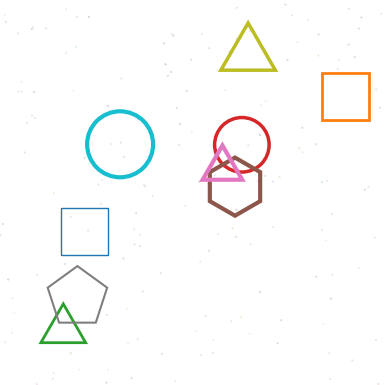[{"shape": "square", "thickness": 1, "radius": 0.31, "center": [0.219, 0.399]}, {"shape": "square", "thickness": 2, "radius": 0.31, "center": [0.897, 0.749]}, {"shape": "triangle", "thickness": 2, "radius": 0.34, "center": [0.164, 0.143]}, {"shape": "circle", "thickness": 2.5, "radius": 0.35, "center": [0.628, 0.624]}, {"shape": "hexagon", "thickness": 3, "radius": 0.38, "center": [0.61, 0.515]}, {"shape": "triangle", "thickness": 3, "radius": 0.3, "center": [0.578, 0.563]}, {"shape": "pentagon", "thickness": 1.5, "radius": 0.41, "center": [0.201, 0.228]}, {"shape": "triangle", "thickness": 2.5, "radius": 0.41, "center": [0.644, 0.859]}, {"shape": "circle", "thickness": 3, "radius": 0.43, "center": [0.312, 0.625]}]